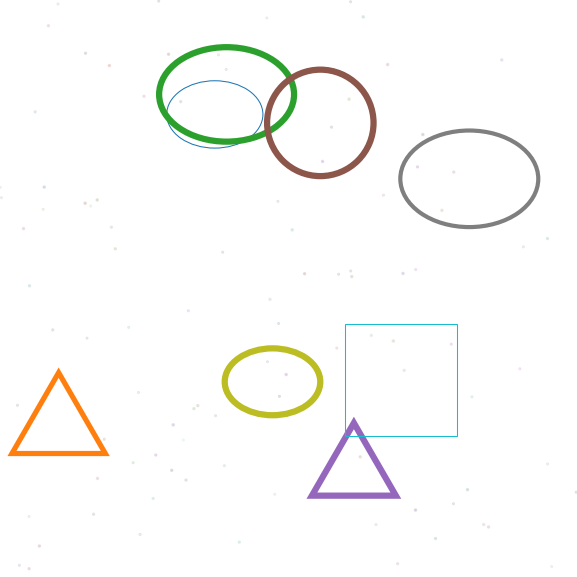[{"shape": "oval", "thickness": 0.5, "radius": 0.42, "center": [0.372, 0.801]}, {"shape": "triangle", "thickness": 2.5, "radius": 0.47, "center": [0.102, 0.26]}, {"shape": "oval", "thickness": 3, "radius": 0.58, "center": [0.392, 0.836]}, {"shape": "triangle", "thickness": 3, "radius": 0.42, "center": [0.613, 0.183]}, {"shape": "circle", "thickness": 3, "radius": 0.46, "center": [0.555, 0.786]}, {"shape": "oval", "thickness": 2, "radius": 0.6, "center": [0.813, 0.69]}, {"shape": "oval", "thickness": 3, "radius": 0.41, "center": [0.472, 0.338]}, {"shape": "square", "thickness": 0.5, "radius": 0.48, "center": [0.695, 0.341]}]